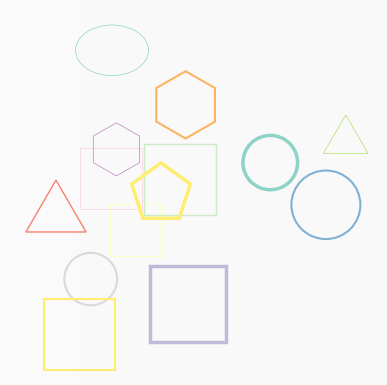[{"shape": "oval", "thickness": 0.5, "radius": 0.47, "center": [0.289, 0.869]}, {"shape": "circle", "thickness": 2.5, "radius": 0.35, "center": [0.697, 0.578]}, {"shape": "square", "thickness": 0.5, "radius": 0.34, "center": [0.351, 0.404]}, {"shape": "square", "thickness": 2.5, "radius": 0.49, "center": [0.486, 0.21]}, {"shape": "triangle", "thickness": 1, "radius": 0.45, "center": [0.144, 0.442]}, {"shape": "circle", "thickness": 1.5, "radius": 0.44, "center": [0.841, 0.468]}, {"shape": "hexagon", "thickness": 1.5, "radius": 0.44, "center": [0.479, 0.728]}, {"shape": "triangle", "thickness": 0.5, "radius": 0.33, "center": [0.892, 0.635]}, {"shape": "square", "thickness": 0.5, "radius": 0.4, "center": [0.286, 0.537]}, {"shape": "circle", "thickness": 1.5, "radius": 0.34, "center": [0.234, 0.275]}, {"shape": "hexagon", "thickness": 0.5, "radius": 0.34, "center": [0.3, 0.612]}, {"shape": "square", "thickness": 1, "radius": 0.46, "center": [0.465, 0.533]}, {"shape": "pentagon", "thickness": 2.5, "radius": 0.4, "center": [0.416, 0.497]}, {"shape": "square", "thickness": 1.5, "radius": 0.46, "center": [0.204, 0.132]}]